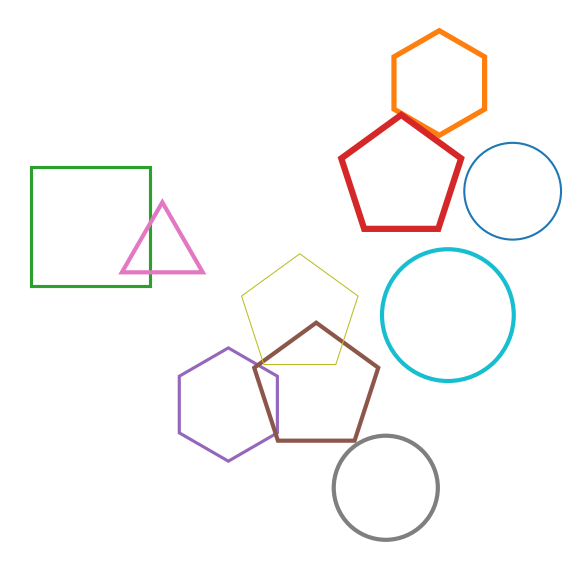[{"shape": "circle", "thickness": 1, "radius": 0.42, "center": [0.888, 0.668]}, {"shape": "hexagon", "thickness": 2.5, "radius": 0.45, "center": [0.761, 0.855]}, {"shape": "square", "thickness": 1.5, "radius": 0.51, "center": [0.157, 0.607]}, {"shape": "pentagon", "thickness": 3, "radius": 0.55, "center": [0.695, 0.691]}, {"shape": "hexagon", "thickness": 1.5, "radius": 0.49, "center": [0.395, 0.299]}, {"shape": "pentagon", "thickness": 2, "radius": 0.56, "center": [0.548, 0.327]}, {"shape": "triangle", "thickness": 2, "radius": 0.4, "center": [0.281, 0.568]}, {"shape": "circle", "thickness": 2, "radius": 0.45, "center": [0.668, 0.155]}, {"shape": "pentagon", "thickness": 0.5, "radius": 0.53, "center": [0.519, 0.454]}, {"shape": "circle", "thickness": 2, "radius": 0.57, "center": [0.776, 0.453]}]